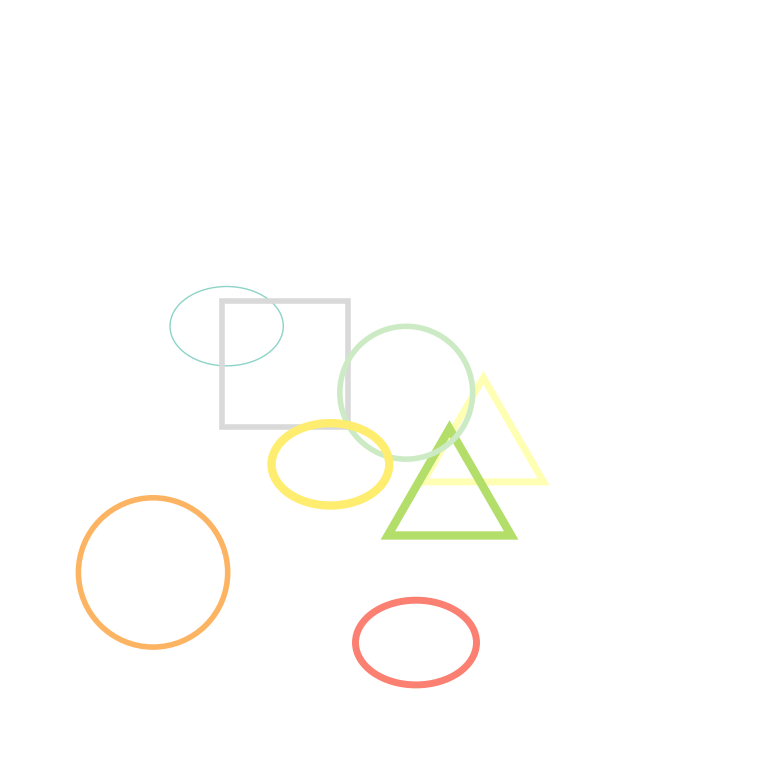[{"shape": "oval", "thickness": 0.5, "radius": 0.37, "center": [0.294, 0.576]}, {"shape": "triangle", "thickness": 2.5, "radius": 0.45, "center": [0.628, 0.419]}, {"shape": "oval", "thickness": 2.5, "radius": 0.39, "center": [0.54, 0.166]}, {"shape": "circle", "thickness": 2, "radius": 0.48, "center": [0.199, 0.257]}, {"shape": "triangle", "thickness": 3, "radius": 0.46, "center": [0.584, 0.351]}, {"shape": "square", "thickness": 2, "radius": 0.41, "center": [0.37, 0.527]}, {"shape": "circle", "thickness": 2, "radius": 0.43, "center": [0.528, 0.49]}, {"shape": "oval", "thickness": 3, "radius": 0.38, "center": [0.429, 0.397]}]